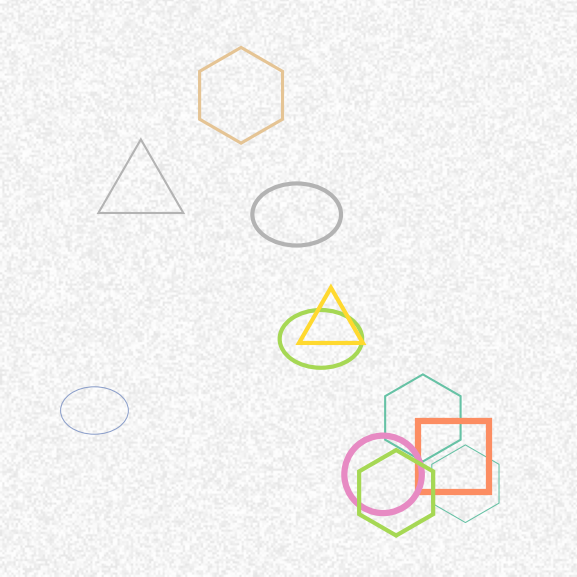[{"shape": "hexagon", "thickness": 0.5, "radius": 0.34, "center": [0.806, 0.162]}, {"shape": "hexagon", "thickness": 1, "radius": 0.38, "center": [0.732, 0.275]}, {"shape": "square", "thickness": 3, "radius": 0.31, "center": [0.786, 0.208]}, {"shape": "oval", "thickness": 0.5, "radius": 0.29, "center": [0.164, 0.288]}, {"shape": "circle", "thickness": 3, "radius": 0.34, "center": [0.663, 0.178]}, {"shape": "hexagon", "thickness": 2, "radius": 0.37, "center": [0.686, 0.146]}, {"shape": "oval", "thickness": 2, "radius": 0.36, "center": [0.556, 0.412]}, {"shape": "triangle", "thickness": 2, "radius": 0.32, "center": [0.573, 0.437]}, {"shape": "hexagon", "thickness": 1.5, "radius": 0.41, "center": [0.417, 0.834]}, {"shape": "triangle", "thickness": 1, "radius": 0.42, "center": [0.244, 0.673]}, {"shape": "oval", "thickness": 2, "radius": 0.38, "center": [0.514, 0.628]}]